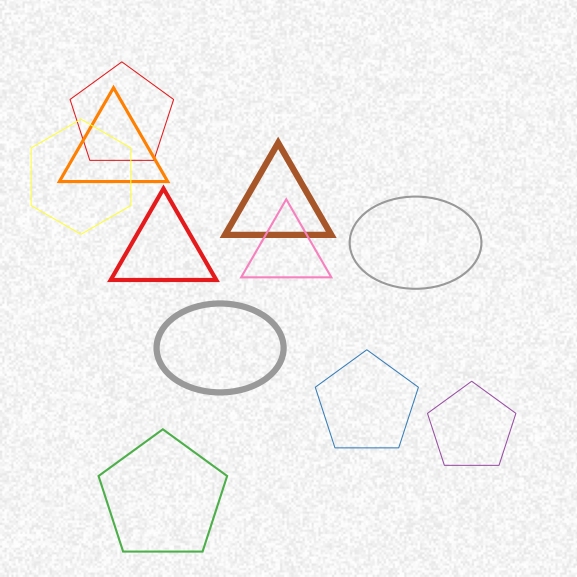[{"shape": "triangle", "thickness": 2, "radius": 0.53, "center": [0.283, 0.567]}, {"shape": "pentagon", "thickness": 0.5, "radius": 0.47, "center": [0.211, 0.798]}, {"shape": "pentagon", "thickness": 0.5, "radius": 0.47, "center": [0.635, 0.3]}, {"shape": "pentagon", "thickness": 1, "radius": 0.59, "center": [0.282, 0.139]}, {"shape": "pentagon", "thickness": 0.5, "radius": 0.4, "center": [0.817, 0.258]}, {"shape": "triangle", "thickness": 1.5, "radius": 0.54, "center": [0.197, 0.739]}, {"shape": "hexagon", "thickness": 0.5, "radius": 0.5, "center": [0.14, 0.693]}, {"shape": "triangle", "thickness": 3, "radius": 0.53, "center": [0.482, 0.646]}, {"shape": "triangle", "thickness": 1, "radius": 0.45, "center": [0.496, 0.564]}, {"shape": "oval", "thickness": 1, "radius": 0.57, "center": [0.72, 0.579]}, {"shape": "oval", "thickness": 3, "radius": 0.55, "center": [0.381, 0.397]}]